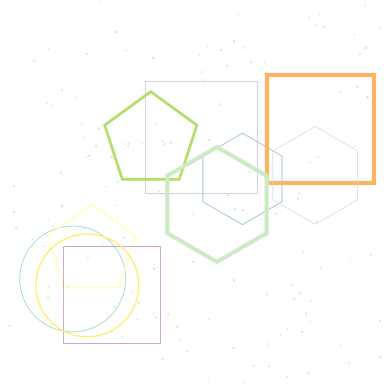[{"shape": "circle", "thickness": 0.5, "radius": 0.69, "center": [0.189, 0.275]}, {"shape": "pentagon", "thickness": 1, "radius": 0.6, "center": [0.238, 0.35]}, {"shape": "square", "thickness": 0.5, "radius": 0.73, "center": [0.522, 0.644]}, {"shape": "hexagon", "thickness": 0.5, "radius": 0.59, "center": [0.63, 0.535]}, {"shape": "square", "thickness": 3, "radius": 0.7, "center": [0.832, 0.664]}, {"shape": "pentagon", "thickness": 2, "radius": 0.63, "center": [0.392, 0.636]}, {"shape": "hexagon", "thickness": 0.5, "radius": 0.64, "center": [0.819, 0.545]}, {"shape": "square", "thickness": 0.5, "radius": 0.63, "center": [0.289, 0.234]}, {"shape": "hexagon", "thickness": 3, "radius": 0.75, "center": [0.564, 0.469]}, {"shape": "circle", "thickness": 1, "radius": 0.67, "center": [0.227, 0.259]}]